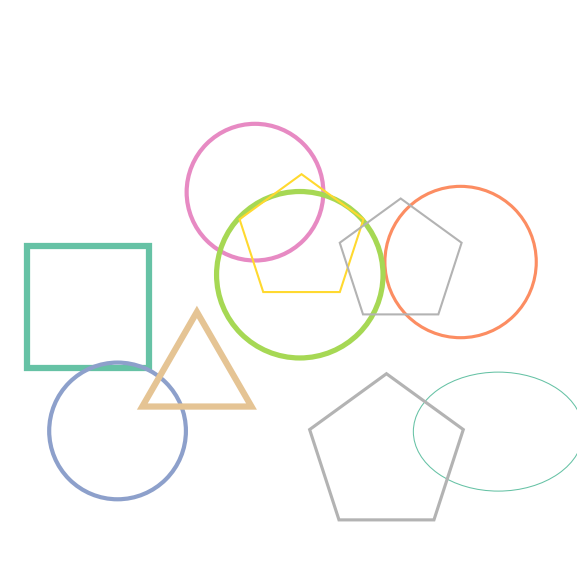[{"shape": "square", "thickness": 3, "radius": 0.53, "center": [0.152, 0.468]}, {"shape": "oval", "thickness": 0.5, "radius": 0.74, "center": [0.863, 0.252]}, {"shape": "circle", "thickness": 1.5, "radius": 0.66, "center": [0.798, 0.545]}, {"shape": "circle", "thickness": 2, "radius": 0.59, "center": [0.204, 0.253]}, {"shape": "circle", "thickness": 2, "radius": 0.59, "center": [0.442, 0.666]}, {"shape": "circle", "thickness": 2.5, "radius": 0.72, "center": [0.519, 0.523]}, {"shape": "pentagon", "thickness": 1, "radius": 0.56, "center": [0.522, 0.585]}, {"shape": "triangle", "thickness": 3, "radius": 0.55, "center": [0.341, 0.35]}, {"shape": "pentagon", "thickness": 1, "radius": 0.55, "center": [0.694, 0.544]}, {"shape": "pentagon", "thickness": 1.5, "radius": 0.7, "center": [0.669, 0.212]}]